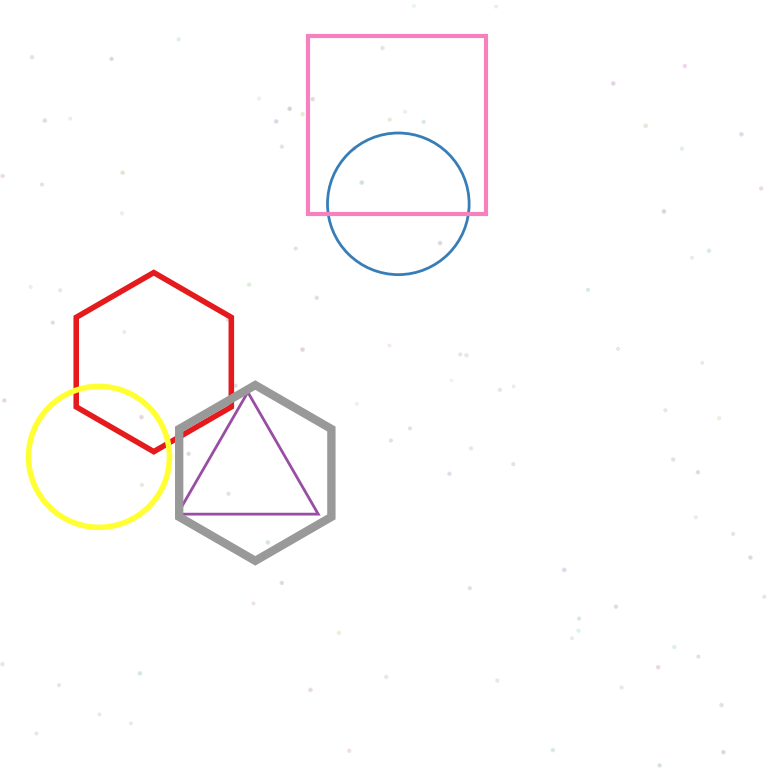[{"shape": "hexagon", "thickness": 2, "radius": 0.58, "center": [0.2, 0.53]}, {"shape": "circle", "thickness": 1, "radius": 0.46, "center": [0.517, 0.735]}, {"shape": "triangle", "thickness": 1, "radius": 0.53, "center": [0.322, 0.385]}, {"shape": "circle", "thickness": 2, "radius": 0.46, "center": [0.129, 0.407]}, {"shape": "square", "thickness": 1.5, "radius": 0.58, "center": [0.516, 0.838]}, {"shape": "hexagon", "thickness": 3, "radius": 0.57, "center": [0.332, 0.386]}]